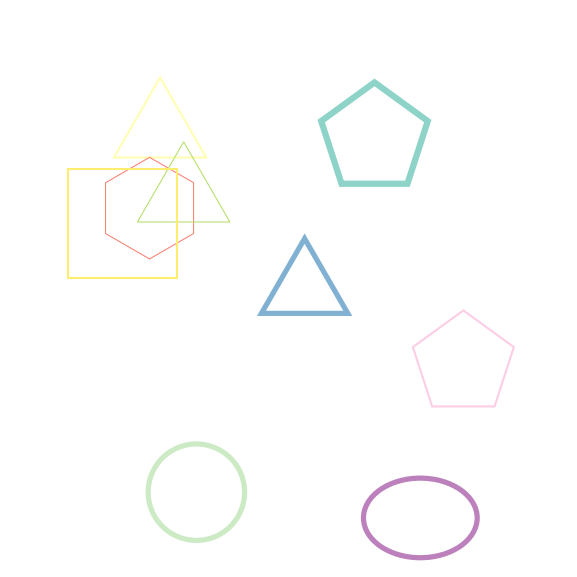[{"shape": "pentagon", "thickness": 3, "radius": 0.49, "center": [0.648, 0.759]}, {"shape": "triangle", "thickness": 1, "radius": 0.46, "center": [0.277, 0.773]}, {"shape": "hexagon", "thickness": 0.5, "radius": 0.44, "center": [0.259, 0.639]}, {"shape": "triangle", "thickness": 2.5, "radius": 0.43, "center": [0.527, 0.5]}, {"shape": "triangle", "thickness": 0.5, "radius": 0.46, "center": [0.318, 0.661]}, {"shape": "pentagon", "thickness": 1, "radius": 0.46, "center": [0.802, 0.37]}, {"shape": "oval", "thickness": 2.5, "radius": 0.49, "center": [0.728, 0.102]}, {"shape": "circle", "thickness": 2.5, "radius": 0.42, "center": [0.34, 0.147]}, {"shape": "square", "thickness": 1, "radius": 0.47, "center": [0.211, 0.611]}]